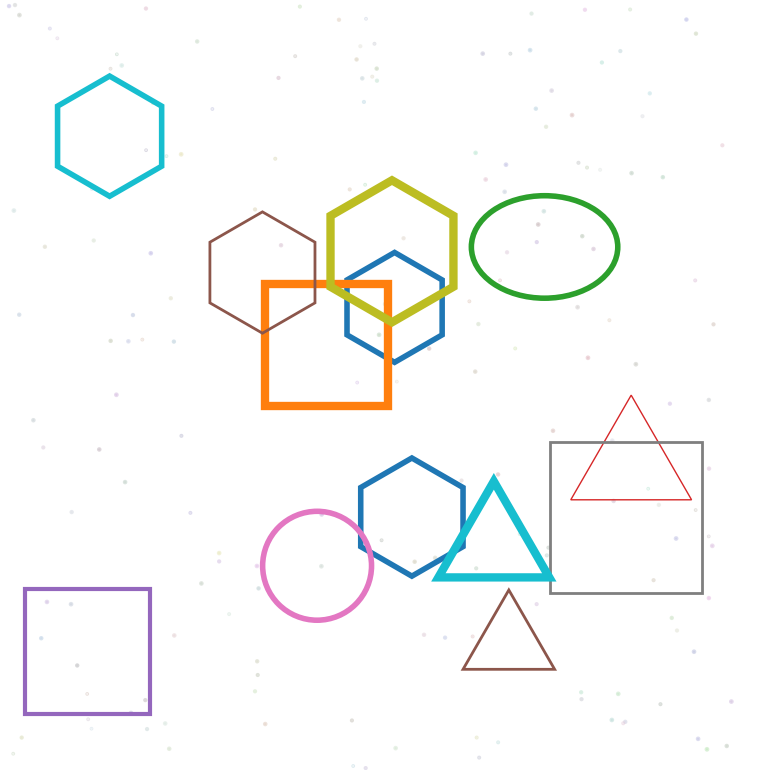[{"shape": "hexagon", "thickness": 2, "radius": 0.36, "center": [0.512, 0.601]}, {"shape": "hexagon", "thickness": 2, "radius": 0.38, "center": [0.535, 0.328]}, {"shape": "square", "thickness": 3, "radius": 0.4, "center": [0.424, 0.552]}, {"shape": "oval", "thickness": 2, "radius": 0.48, "center": [0.707, 0.679]}, {"shape": "triangle", "thickness": 0.5, "radius": 0.45, "center": [0.82, 0.396]}, {"shape": "square", "thickness": 1.5, "radius": 0.41, "center": [0.113, 0.154]}, {"shape": "hexagon", "thickness": 1, "radius": 0.39, "center": [0.341, 0.646]}, {"shape": "triangle", "thickness": 1, "radius": 0.34, "center": [0.661, 0.165]}, {"shape": "circle", "thickness": 2, "radius": 0.35, "center": [0.412, 0.265]}, {"shape": "square", "thickness": 1, "radius": 0.49, "center": [0.813, 0.328]}, {"shape": "hexagon", "thickness": 3, "radius": 0.46, "center": [0.509, 0.674]}, {"shape": "triangle", "thickness": 3, "radius": 0.42, "center": [0.641, 0.292]}, {"shape": "hexagon", "thickness": 2, "radius": 0.39, "center": [0.142, 0.823]}]